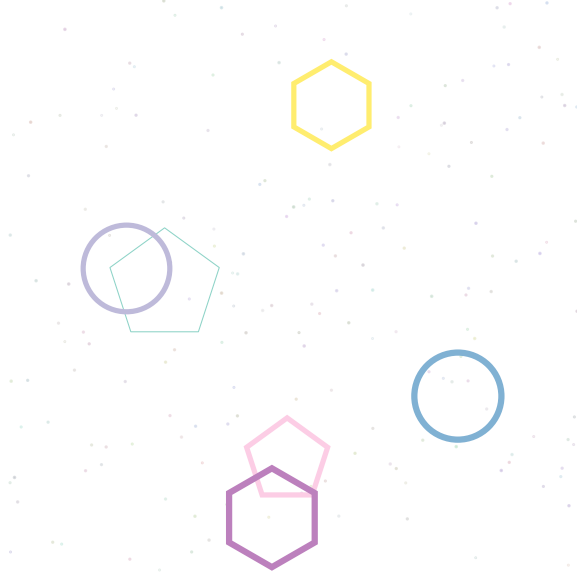[{"shape": "pentagon", "thickness": 0.5, "radius": 0.5, "center": [0.285, 0.505]}, {"shape": "circle", "thickness": 2.5, "radius": 0.38, "center": [0.219, 0.534]}, {"shape": "circle", "thickness": 3, "radius": 0.38, "center": [0.793, 0.313]}, {"shape": "pentagon", "thickness": 2.5, "radius": 0.37, "center": [0.497, 0.202]}, {"shape": "hexagon", "thickness": 3, "radius": 0.43, "center": [0.471, 0.103]}, {"shape": "hexagon", "thickness": 2.5, "radius": 0.38, "center": [0.574, 0.817]}]